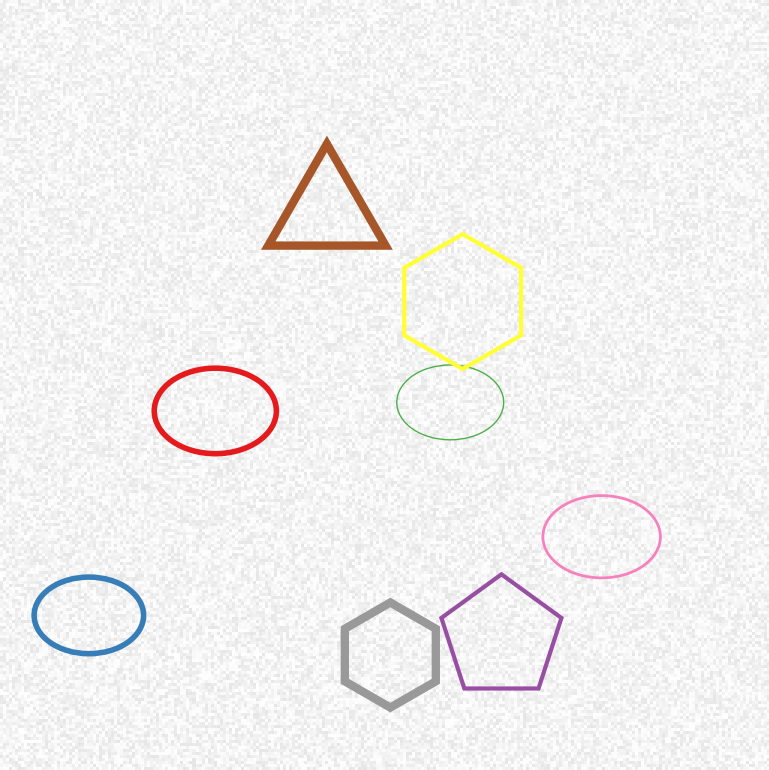[{"shape": "oval", "thickness": 2, "radius": 0.4, "center": [0.28, 0.466]}, {"shape": "oval", "thickness": 2, "radius": 0.36, "center": [0.115, 0.201]}, {"shape": "oval", "thickness": 0.5, "radius": 0.35, "center": [0.585, 0.477]}, {"shape": "pentagon", "thickness": 1.5, "radius": 0.41, "center": [0.651, 0.172]}, {"shape": "hexagon", "thickness": 1.5, "radius": 0.44, "center": [0.601, 0.608]}, {"shape": "triangle", "thickness": 3, "radius": 0.44, "center": [0.425, 0.725]}, {"shape": "oval", "thickness": 1, "radius": 0.38, "center": [0.781, 0.303]}, {"shape": "hexagon", "thickness": 3, "radius": 0.34, "center": [0.507, 0.149]}]